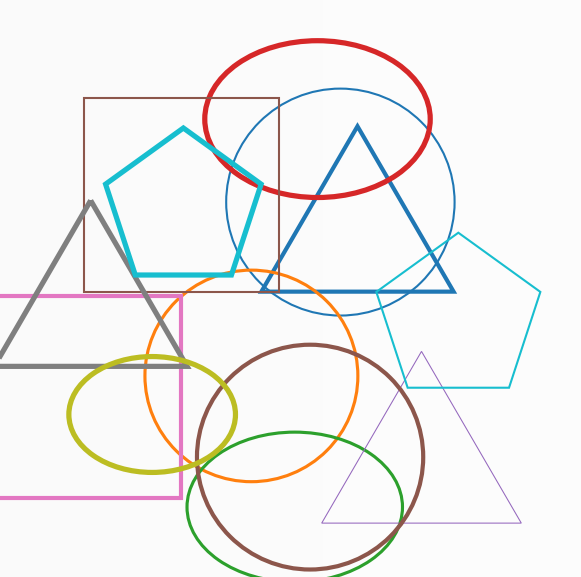[{"shape": "circle", "thickness": 1, "radius": 0.98, "center": [0.586, 0.649]}, {"shape": "triangle", "thickness": 2, "radius": 0.95, "center": [0.615, 0.59]}, {"shape": "circle", "thickness": 1.5, "radius": 0.92, "center": [0.433, 0.348]}, {"shape": "oval", "thickness": 1.5, "radius": 0.93, "center": [0.507, 0.121]}, {"shape": "oval", "thickness": 2.5, "radius": 0.97, "center": [0.546, 0.793]}, {"shape": "triangle", "thickness": 0.5, "radius": 0.99, "center": [0.725, 0.192]}, {"shape": "circle", "thickness": 2, "radius": 0.97, "center": [0.533, 0.208]}, {"shape": "square", "thickness": 1, "radius": 0.84, "center": [0.312, 0.662]}, {"shape": "square", "thickness": 2, "radius": 0.87, "center": [0.136, 0.312]}, {"shape": "triangle", "thickness": 2.5, "radius": 0.96, "center": [0.156, 0.46]}, {"shape": "oval", "thickness": 2.5, "radius": 0.72, "center": [0.262, 0.281]}, {"shape": "pentagon", "thickness": 1, "radius": 0.74, "center": [0.789, 0.448]}, {"shape": "pentagon", "thickness": 2.5, "radius": 0.7, "center": [0.315, 0.637]}]